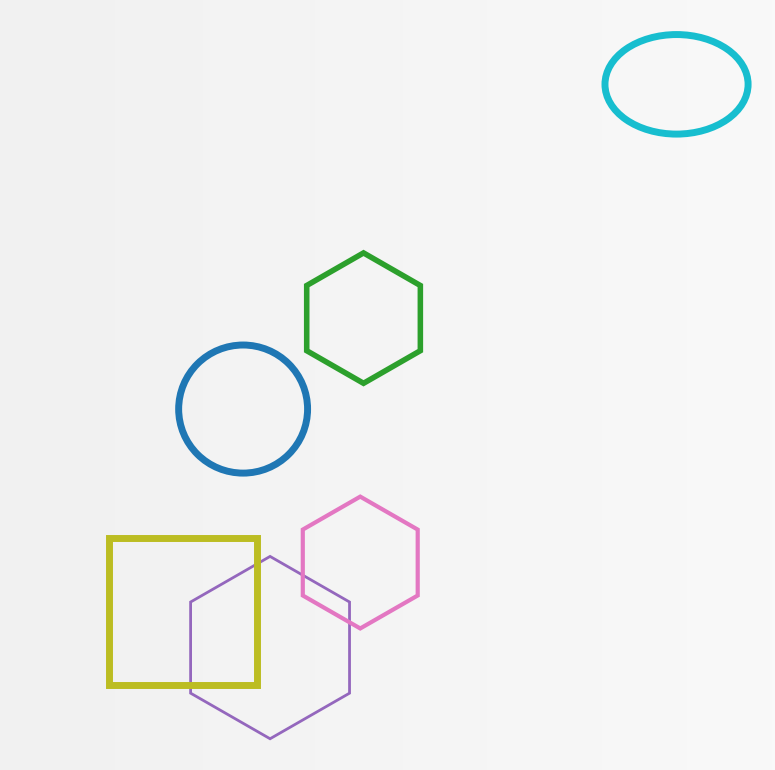[{"shape": "circle", "thickness": 2.5, "radius": 0.42, "center": [0.314, 0.469]}, {"shape": "hexagon", "thickness": 2, "radius": 0.42, "center": [0.469, 0.587]}, {"shape": "hexagon", "thickness": 1, "radius": 0.59, "center": [0.348, 0.159]}, {"shape": "hexagon", "thickness": 1.5, "radius": 0.43, "center": [0.465, 0.269]}, {"shape": "square", "thickness": 2.5, "radius": 0.48, "center": [0.236, 0.206]}, {"shape": "oval", "thickness": 2.5, "radius": 0.46, "center": [0.873, 0.89]}]